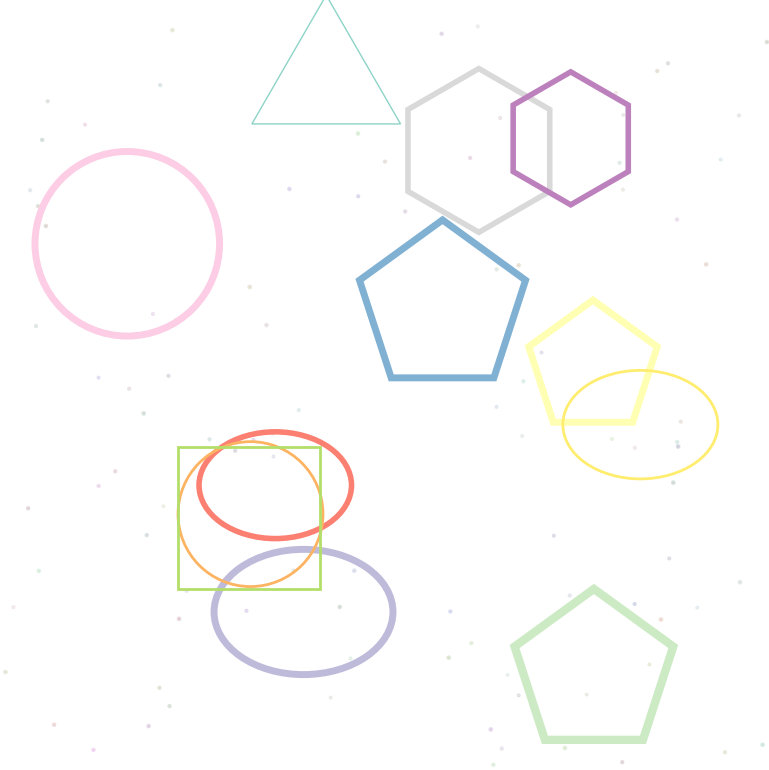[{"shape": "triangle", "thickness": 0.5, "radius": 0.56, "center": [0.424, 0.895]}, {"shape": "pentagon", "thickness": 2.5, "radius": 0.44, "center": [0.77, 0.523]}, {"shape": "oval", "thickness": 2.5, "radius": 0.58, "center": [0.394, 0.205]}, {"shape": "oval", "thickness": 2, "radius": 0.5, "center": [0.357, 0.37]}, {"shape": "pentagon", "thickness": 2.5, "radius": 0.57, "center": [0.575, 0.601]}, {"shape": "circle", "thickness": 1, "radius": 0.47, "center": [0.325, 0.332]}, {"shape": "square", "thickness": 1, "radius": 0.46, "center": [0.323, 0.327]}, {"shape": "circle", "thickness": 2.5, "radius": 0.6, "center": [0.165, 0.683]}, {"shape": "hexagon", "thickness": 2, "radius": 0.53, "center": [0.622, 0.805]}, {"shape": "hexagon", "thickness": 2, "radius": 0.43, "center": [0.741, 0.82]}, {"shape": "pentagon", "thickness": 3, "radius": 0.54, "center": [0.771, 0.127]}, {"shape": "oval", "thickness": 1, "radius": 0.5, "center": [0.832, 0.449]}]